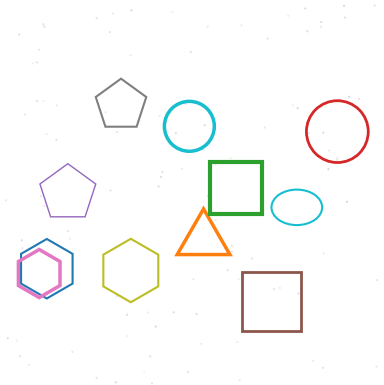[{"shape": "hexagon", "thickness": 1.5, "radius": 0.39, "center": [0.122, 0.302]}, {"shape": "triangle", "thickness": 2.5, "radius": 0.4, "center": [0.529, 0.378]}, {"shape": "square", "thickness": 3, "radius": 0.33, "center": [0.613, 0.512]}, {"shape": "circle", "thickness": 2, "radius": 0.4, "center": [0.876, 0.658]}, {"shape": "pentagon", "thickness": 1, "radius": 0.38, "center": [0.176, 0.499]}, {"shape": "square", "thickness": 2, "radius": 0.38, "center": [0.705, 0.218]}, {"shape": "hexagon", "thickness": 2.5, "radius": 0.31, "center": [0.102, 0.29]}, {"shape": "pentagon", "thickness": 1.5, "radius": 0.34, "center": [0.314, 0.727]}, {"shape": "hexagon", "thickness": 1.5, "radius": 0.41, "center": [0.34, 0.297]}, {"shape": "circle", "thickness": 2.5, "radius": 0.32, "center": [0.492, 0.672]}, {"shape": "oval", "thickness": 1.5, "radius": 0.33, "center": [0.771, 0.461]}]